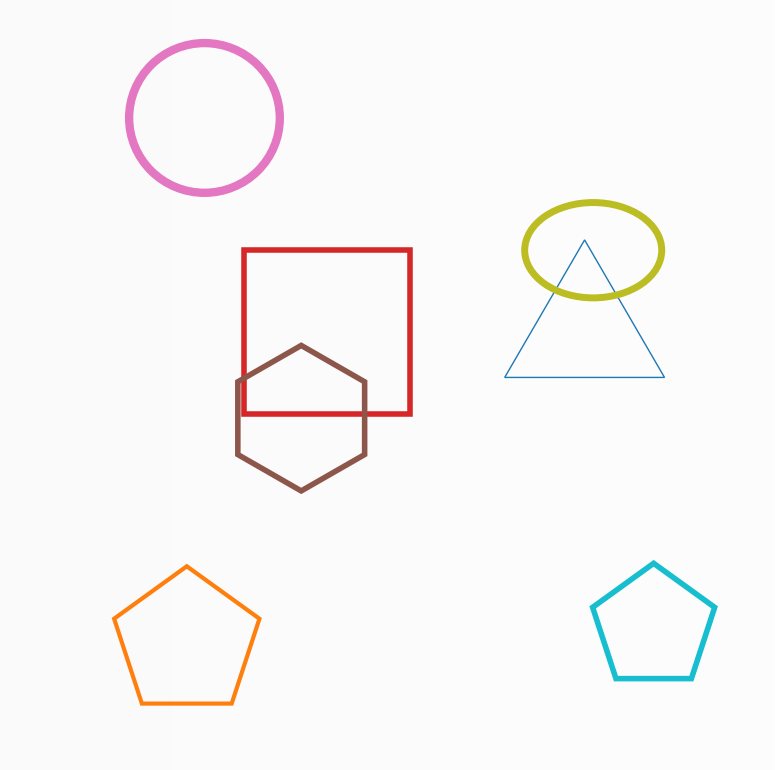[{"shape": "triangle", "thickness": 0.5, "radius": 0.6, "center": [0.754, 0.569]}, {"shape": "pentagon", "thickness": 1.5, "radius": 0.49, "center": [0.241, 0.166]}, {"shape": "square", "thickness": 2, "radius": 0.54, "center": [0.422, 0.569]}, {"shape": "hexagon", "thickness": 2, "radius": 0.47, "center": [0.389, 0.457]}, {"shape": "circle", "thickness": 3, "radius": 0.49, "center": [0.264, 0.847]}, {"shape": "oval", "thickness": 2.5, "radius": 0.44, "center": [0.765, 0.675]}, {"shape": "pentagon", "thickness": 2, "radius": 0.41, "center": [0.843, 0.186]}]